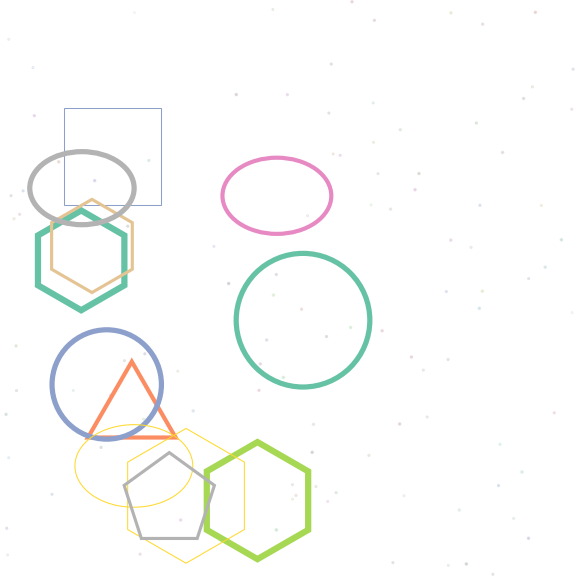[{"shape": "circle", "thickness": 2.5, "radius": 0.58, "center": [0.525, 0.445]}, {"shape": "hexagon", "thickness": 3, "radius": 0.43, "center": [0.141, 0.548]}, {"shape": "triangle", "thickness": 2, "radius": 0.44, "center": [0.228, 0.285]}, {"shape": "square", "thickness": 0.5, "radius": 0.42, "center": [0.195, 0.728]}, {"shape": "circle", "thickness": 2.5, "radius": 0.47, "center": [0.185, 0.333]}, {"shape": "oval", "thickness": 2, "radius": 0.47, "center": [0.479, 0.66]}, {"shape": "hexagon", "thickness": 3, "radius": 0.51, "center": [0.446, 0.132]}, {"shape": "hexagon", "thickness": 0.5, "radius": 0.58, "center": [0.322, 0.141]}, {"shape": "oval", "thickness": 0.5, "radius": 0.51, "center": [0.232, 0.192]}, {"shape": "hexagon", "thickness": 1.5, "radius": 0.4, "center": [0.159, 0.573]}, {"shape": "pentagon", "thickness": 1.5, "radius": 0.41, "center": [0.293, 0.133]}, {"shape": "oval", "thickness": 2.5, "radius": 0.45, "center": [0.142, 0.673]}]